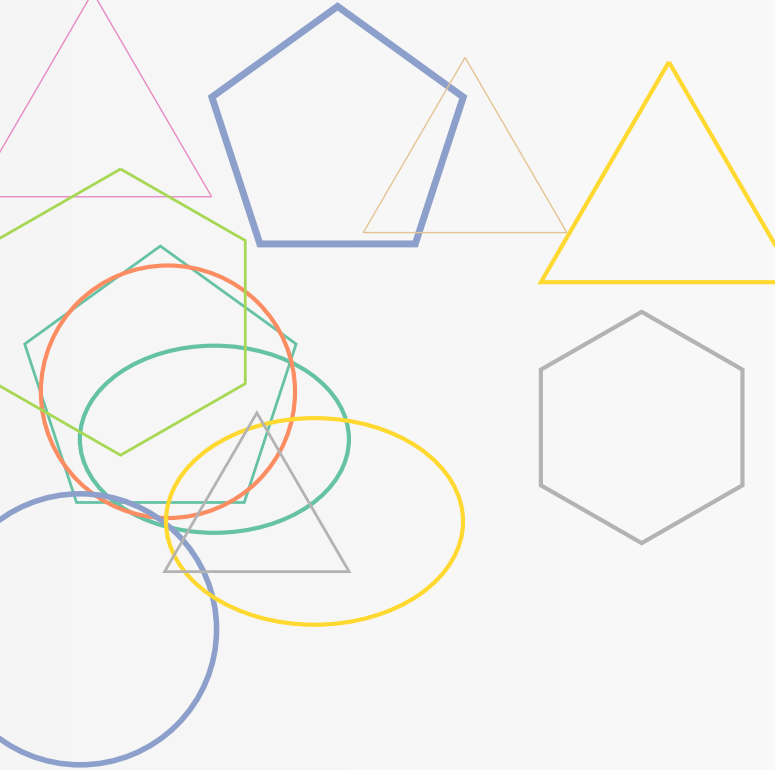[{"shape": "oval", "thickness": 1.5, "radius": 0.87, "center": [0.277, 0.43]}, {"shape": "pentagon", "thickness": 1, "radius": 0.92, "center": [0.207, 0.496]}, {"shape": "circle", "thickness": 1.5, "radius": 0.82, "center": [0.217, 0.491]}, {"shape": "pentagon", "thickness": 2.5, "radius": 0.85, "center": [0.436, 0.821]}, {"shape": "circle", "thickness": 2, "radius": 0.88, "center": [0.103, 0.183]}, {"shape": "triangle", "thickness": 0.5, "radius": 0.89, "center": [0.12, 0.833]}, {"shape": "hexagon", "thickness": 1, "radius": 0.93, "center": [0.156, 0.595]}, {"shape": "oval", "thickness": 1.5, "radius": 0.96, "center": [0.406, 0.323]}, {"shape": "triangle", "thickness": 1.5, "radius": 0.95, "center": [0.863, 0.729]}, {"shape": "triangle", "thickness": 0.5, "radius": 0.76, "center": [0.6, 0.774]}, {"shape": "triangle", "thickness": 1, "radius": 0.69, "center": [0.331, 0.326]}, {"shape": "hexagon", "thickness": 1.5, "radius": 0.75, "center": [0.828, 0.445]}]